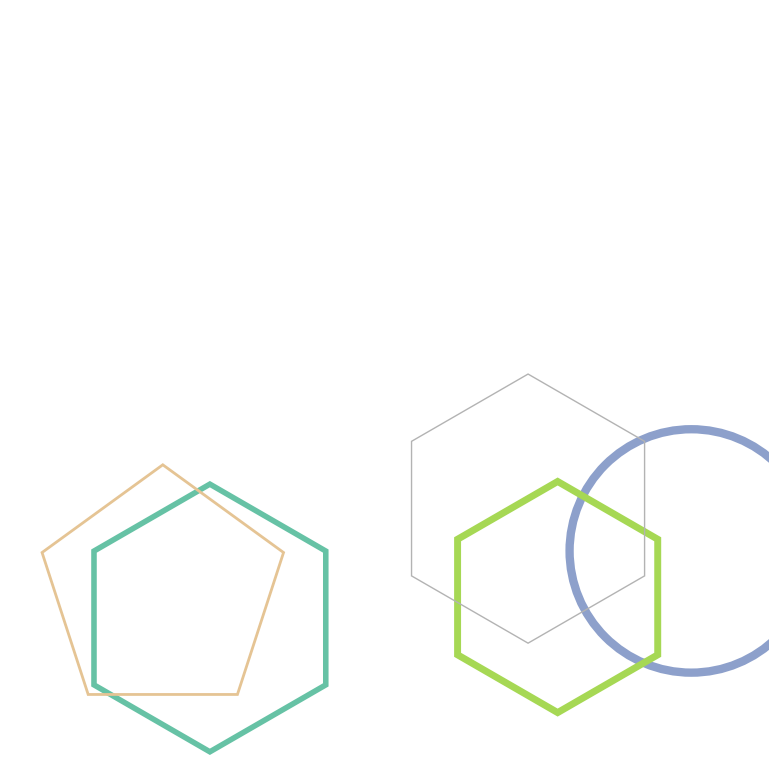[{"shape": "hexagon", "thickness": 2, "radius": 0.87, "center": [0.273, 0.197]}, {"shape": "circle", "thickness": 3, "radius": 0.79, "center": [0.898, 0.284]}, {"shape": "hexagon", "thickness": 2.5, "radius": 0.75, "center": [0.724, 0.225]}, {"shape": "pentagon", "thickness": 1, "radius": 0.82, "center": [0.211, 0.231]}, {"shape": "hexagon", "thickness": 0.5, "radius": 0.87, "center": [0.686, 0.339]}]